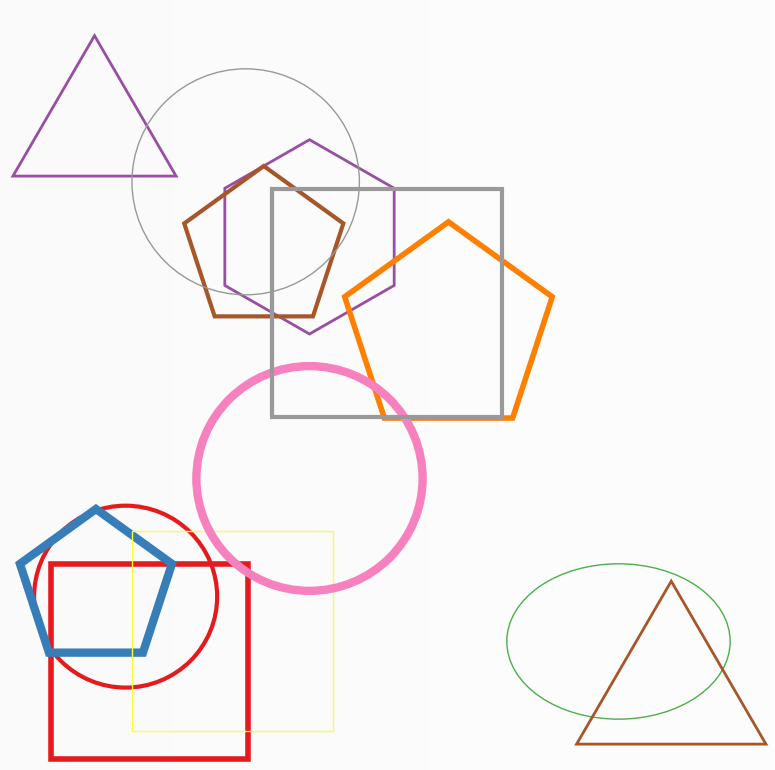[{"shape": "circle", "thickness": 1.5, "radius": 0.59, "center": [0.162, 0.225]}, {"shape": "square", "thickness": 2, "radius": 0.64, "center": [0.192, 0.141]}, {"shape": "pentagon", "thickness": 3, "radius": 0.52, "center": [0.124, 0.236]}, {"shape": "oval", "thickness": 0.5, "radius": 0.72, "center": [0.798, 0.167]}, {"shape": "hexagon", "thickness": 1, "radius": 0.63, "center": [0.399, 0.692]}, {"shape": "triangle", "thickness": 1, "radius": 0.61, "center": [0.122, 0.832]}, {"shape": "pentagon", "thickness": 2, "radius": 0.7, "center": [0.579, 0.571]}, {"shape": "square", "thickness": 0.5, "radius": 0.65, "center": [0.3, 0.181]}, {"shape": "triangle", "thickness": 1, "radius": 0.71, "center": [0.866, 0.104]}, {"shape": "pentagon", "thickness": 1.5, "radius": 0.54, "center": [0.34, 0.676]}, {"shape": "circle", "thickness": 3, "radius": 0.73, "center": [0.399, 0.379]}, {"shape": "circle", "thickness": 0.5, "radius": 0.73, "center": [0.317, 0.764]}, {"shape": "square", "thickness": 1.5, "radius": 0.74, "center": [0.499, 0.607]}]